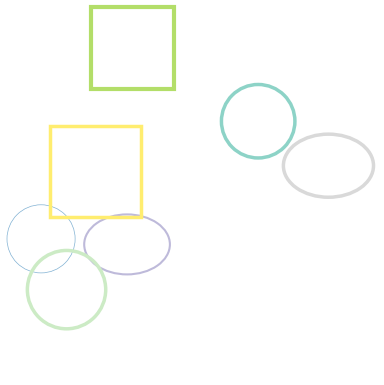[{"shape": "circle", "thickness": 2.5, "radius": 0.48, "center": [0.671, 0.685]}, {"shape": "oval", "thickness": 1.5, "radius": 0.56, "center": [0.33, 0.365]}, {"shape": "circle", "thickness": 0.5, "radius": 0.44, "center": [0.107, 0.38]}, {"shape": "square", "thickness": 3, "radius": 0.54, "center": [0.343, 0.876]}, {"shape": "oval", "thickness": 2.5, "radius": 0.59, "center": [0.853, 0.57]}, {"shape": "circle", "thickness": 2.5, "radius": 0.51, "center": [0.173, 0.248]}, {"shape": "square", "thickness": 2.5, "radius": 0.59, "center": [0.248, 0.555]}]